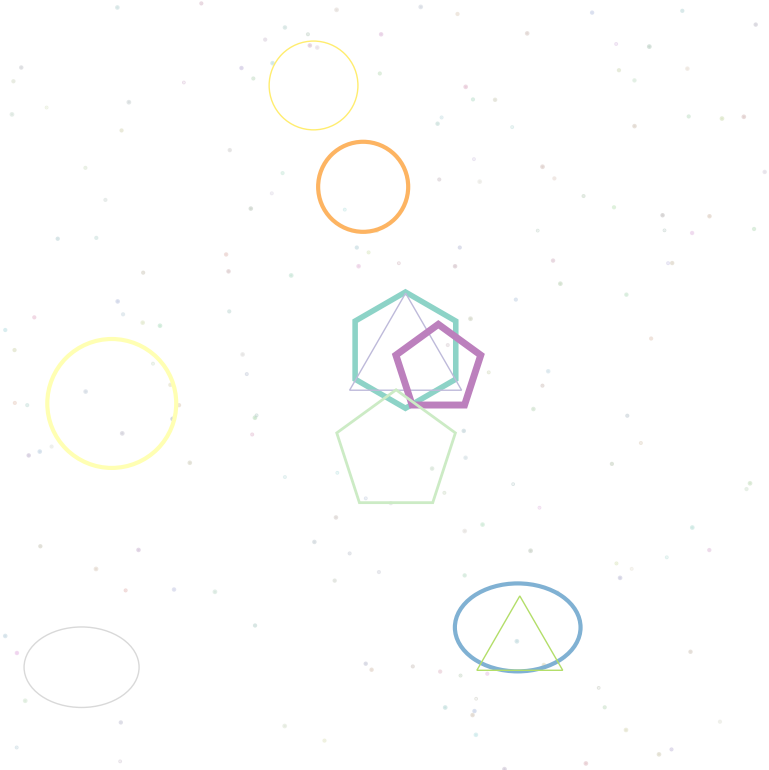[{"shape": "hexagon", "thickness": 2, "radius": 0.38, "center": [0.527, 0.545]}, {"shape": "circle", "thickness": 1.5, "radius": 0.42, "center": [0.145, 0.476]}, {"shape": "triangle", "thickness": 0.5, "radius": 0.42, "center": [0.527, 0.535]}, {"shape": "oval", "thickness": 1.5, "radius": 0.41, "center": [0.672, 0.185]}, {"shape": "circle", "thickness": 1.5, "radius": 0.29, "center": [0.472, 0.757]}, {"shape": "triangle", "thickness": 0.5, "radius": 0.32, "center": [0.675, 0.162]}, {"shape": "oval", "thickness": 0.5, "radius": 0.37, "center": [0.106, 0.133]}, {"shape": "pentagon", "thickness": 2.5, "radius": 0.29, "center": [0.569, 0.521]}, {"shape": "pentagon", "thickness": 1, "radius": 0.41, "center": [0.514, 0.413]}, {"shape": "circle", "thickness": 0.5, "radius": 0.29, "center": [0.407, 0.889]}]